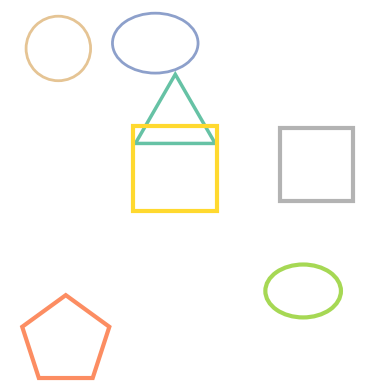[{"shape": "triangle", "thickness": 2.5, "radius": 0.6, "center": [0.455, 0.687]}, {"shape": "pentagon", "thickness": 3, "radius": 0.59, "center": [0.171, 0.114]}, {"shape": "oval", "thickness": 2, "radius": 0.56, "center": [0.403, 0.888]}, {"shape": "oval", "thickness": 3, "radius": 0.49, "center": [0.787, 0.244]}, {"shape": "square", "thickness": 3, "radius": 0.55, "center": [0.454, 0.563]}, {"shape": "circle", "thickness": 2, "radius": 0.42, "center": [0.152, 0.874]}, {"shape": "square", "thickness": 3, "radius": 0.48, "center": [0.823, 0.572]}]